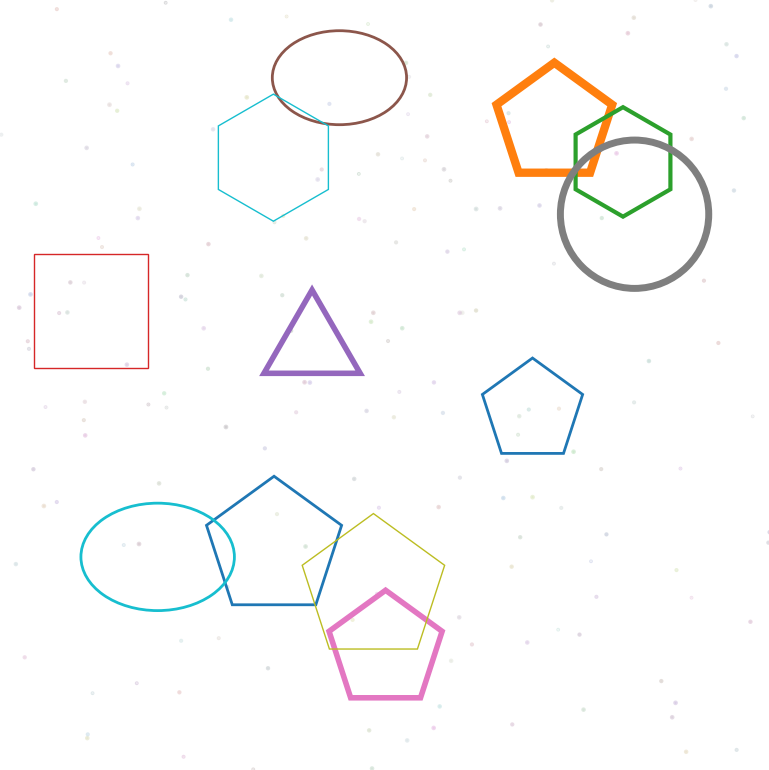[{"shape": "pentagon", "thickness": 1, "radius": 0.46, "center": [0.356, 0.289]}, {"shape": "pentagon", "thickness": 1, "radius": 0.34, "center": [0.692, 0.467]}, {"shape": "pentagon", "thickness": 3, "radius": 0.39, "center": [0.72, 0.84]}, {"shape": "hexagon", "thickness": 1.5, "radius": 0.36, "center": [0.809, 0.79]}, {"shape": "square", "thickness": 0.5, "radius": 0.37, "center": [0.118, 0.596]}, {"shape": "triangle", "thickness": 2, "radius": 0.36, "center": [0.405, 0.551]}, {"shape": "oval", "thickness": 1, "radius": 0.44, "center": [0.441, 0.899]}, {"shape": "pentagon", "thickness": 2, "radius": 0.39, "center": [0.501, 0.156]}, {"shape": "circle", "thickness": 2.5, "radius": 0.48, "center": [0.824, 0.722]}, {"shape": "pentagon", "thickness": 0.5, "radius": 0.49, "center": [0.485, 0.236]}, {"shape": "hexagon", "thickness": 0.5, "radius": 0.41, "center": [0.355, 0.795]}, {"shape": "oval", "thickness": 1, "radius": 0.5, "center": [0.205, 0.277]}]